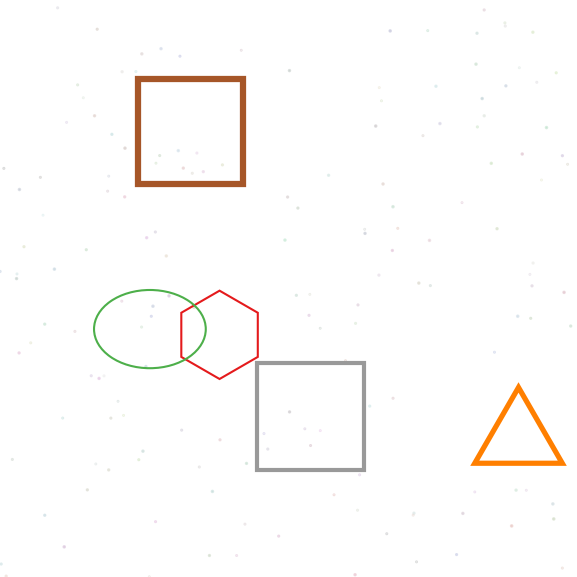[{"shape": "hexagon", "thickness": 1, "radius": 0.38, "center": [0.38, 0.419]}, {"shape": "oval", "thickness": 1, "radius": 0.48, "center": [0.26, 0.429]}, {"shape": "triangle", "thickness": 2.5, "radius": 0.44, "center": [0.898, 0.241]}, {"shape": "square", "thickness": 3, "radius": 0.45, "center": [0.33, 0.771]}, {"shape": "square", "thickness": 2, "radius": 0.46, "center": [0.538, 0.278]}]